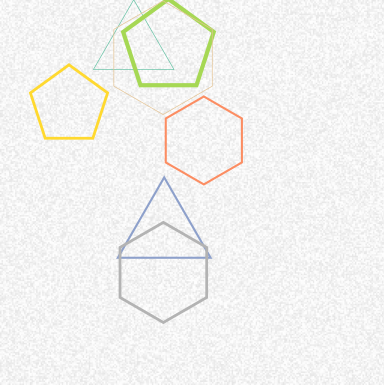[{"shape": "triangle", "thickness": 0.5, "radius": 0.6, "center": [0.347, 0.88]}, {"shape": "hexagon", "thickness": 1.5, "radius": 0.57, "center": [0.529, 0.635]}, {"shape": "triangle", "thickness": 1.5, "radius": 0.7, "center": [0.427, 0.4]}, {"shape": "pentagon", "thickness": 3, "radius": 0.62, "center": [0.438, 0.879]}, {"shape": "pentagon", "thickness": 2, "radius": 0.53, "center": [0.179, 0.726]}, {"shape": "hexagon", "thickness": 0.5, "radius": 0.74, "center": [0.424, 0.85]}, {"shape": "hexagon", "thickness": 2, "radius": 0.65, "center": [0.424, 0.292]}]